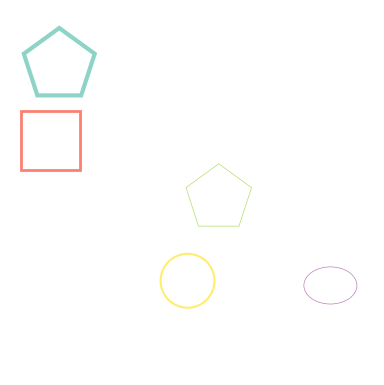[{"shape": "pentagon", "thickness": 3, "radius": 0.48, "center": [0.154, 0.83]}, {"shape": "square", "thickness": 2, "radius": 0.38, "center": [0.132, 0.635]}, {"shape": "pentagon", "thickness": 0.5, "radius": 0.45, "center": [0.568, 0.485]}, {"shape": "oval", "thickness": 0.5, "radius": 0.34, "center": [0.858, 0.259]}, {"shape": "circle", "thickness": 1.5, "radius": 0.35, "center": [0.487, 0.271]}]